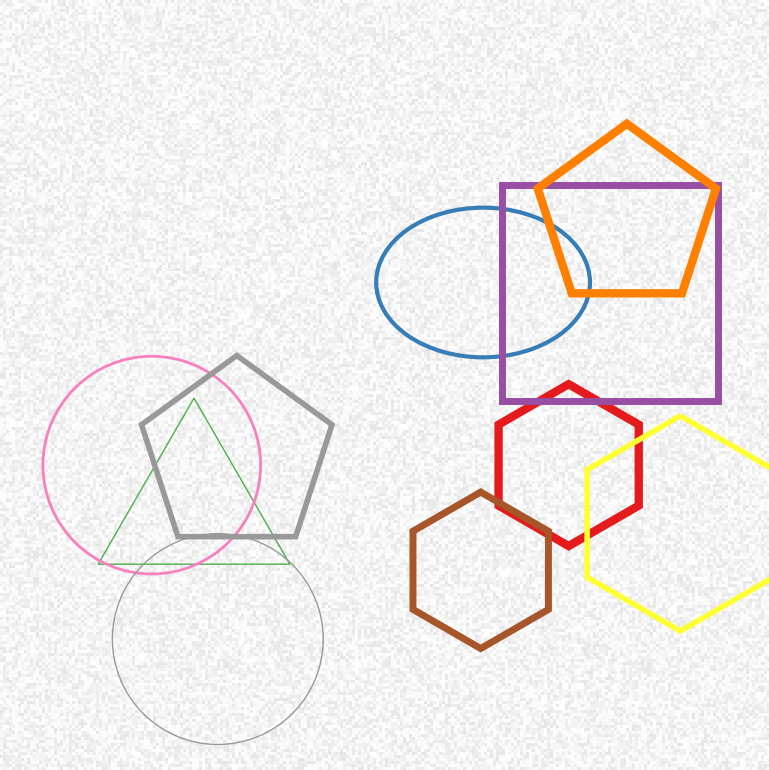[{"shape": "hexagon", "thickness": 3, "radius": 0.53, "center": [0.739, 0.396]}, {"shape": "oval", "thickness": 1.5, "radius": 0.69, "center": [0.627, 0.633]}, {"shape": "triangle", "thickness": 0.5, "radius": 0.72, "center": [0.252, 0.339]}, {"shape": "square", "thickness": 2.5, "radius": 0.7, "center": [0.792, 0.62]}, {"shape": "pentagon", "thickness": 3, "radius": 0.61, "center": [0.814, 0.718]}, {"shape": "hexagon", "thickness": 2, "radius": 0.7, "center": [0.884, 0.32]}, {"shape": "hexagon", "thickness": 2.5, "radius": 0.51, "center": [0.624, 0.259]}, {"shape": "circle", "thickness": 1, "radius": 0.71, "center": [0.197, 0.396]}, {"shape": "pentagon", "thickness": 2, "radius": 0.65, "center": [0.307, 0.408]}, {"shape": "circle", "thickness": 0.5, "radius": 0.68, "center": [0.283, 0.17]}]